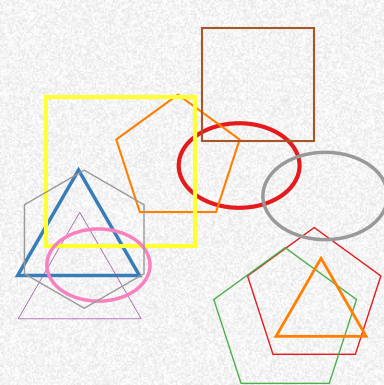[{"shape": "pentagon", "thickness": 1, "radius": 0.91, "center": [0.816, 0.227]}, {"shape": "oval", "thickness": 3, "radius": 0.78, "center": [0.621, 0.57]}, {"shape": "triangle", "thickness": 2.5, "radius": 0.91, "center": [0.204, 0.376]}, {"shape": "pentagon", "thickness": 1, "radius": 0.97, "center": [0.741, 0.162]}, {"shape": "triangle", "thickness": 0.5, "radius": 0.92, "center": [0.207, 0.264]}, {"shape": "pentagon", "thickness": 1.5, "radius": 0.84, "center": [0.462, 0.586]}, {"shape": "triangle", "thickness": 2, "radius": 0.68, "center": [0.834, 0.194]}, {"shape": "square", "thickness": 3, "radius": 0.97, "center": [0.313, 0.555]}, {"shape": "square", "thickness": 1.5, "radius": 0.73, "center": [0.67, 0.781]}, {"shape": "oval", "thickness": 2.5, "radius": 0.67, "center": [0.256, 0.312]}, {"shape": "hexagon", "thickness": 1, "radius": 0.9, "center": [0.219, 0.379]}, {"shape": "oval", "thickness": 2.5, "radius": 0.81, "center": [0.845, 0.491]}]